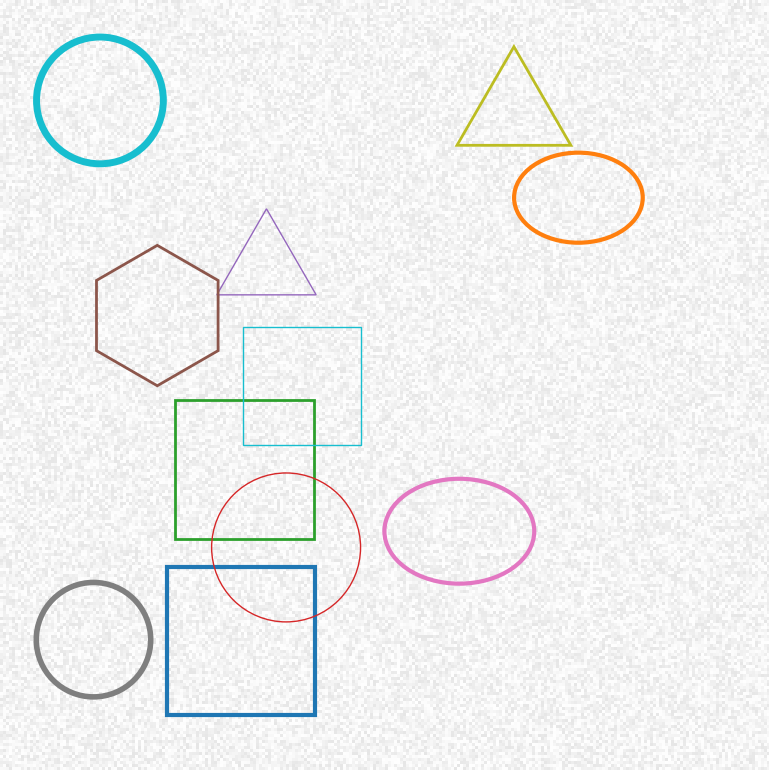[{"shape": "square", "thickness": 1.5, "radius": 0.48, "center": [0.313, 0.167]}, {"shape": "oval", "thickness": 1.5, "radius": 0.42, "center": [0.751, 0.743]}, {"shape": "square", "thickness": 1, "radius": 0.45, "center": [0.318, 0.39]}, {"shape": "circle", "thickness": 0.5, "radius": 0.48, "center": [0.372, 0.289]}, {"shape": "triangle", "thickness": 0.5, "radius": 0.37, "center": [0.346, 0.654]}, {"shape": "hexagon", "thickness": 1, "radius": 0.46, "center": [0.204, 0.59]}, {"shape": "oval", "thickness": 1.5, "radius": 0.49, "center": [0.597, 0.31]}, {"shape": "circle", "thickness": 2, "radius": 0.37, "center": [0.121, 0.169]}, {"shape": "triangle", "thickness": 1, "radius": 0.43, "center": [0.667, 0.854]}, {"shape": "circle", "thickness": 2.5, "radius": 0.41, "center": [0.13, 0.87]}, {"shape": "square", "thickness": 0.5, "radius": 0.38, "center": [0.392, 0.498]}]